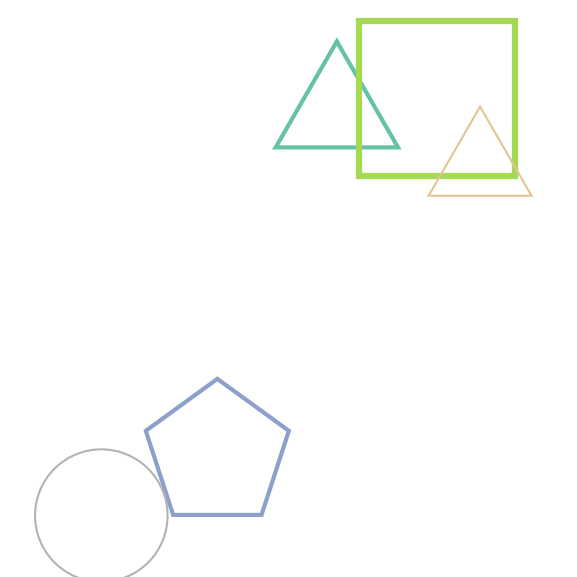[{"shape": "triangle", "thickness": 2, "radius": 0.61, "center": [0.583, 0.805]}, {"shape": "pentagon", "thickness": 2, "radius": 0.65, "center": [0.376, 0.213]}, {"shape": "square", "thickness": 3, "radius": 0.67, "center": [0.757, 0.829]}, {"shape": "triangle", "thickness": 1, "radius": 0.51, "center": [0.831, 0.712]}, {"shape": "circle", "thickness": 1, "radius": 0.57, "center": [0.175, 0.106]}]